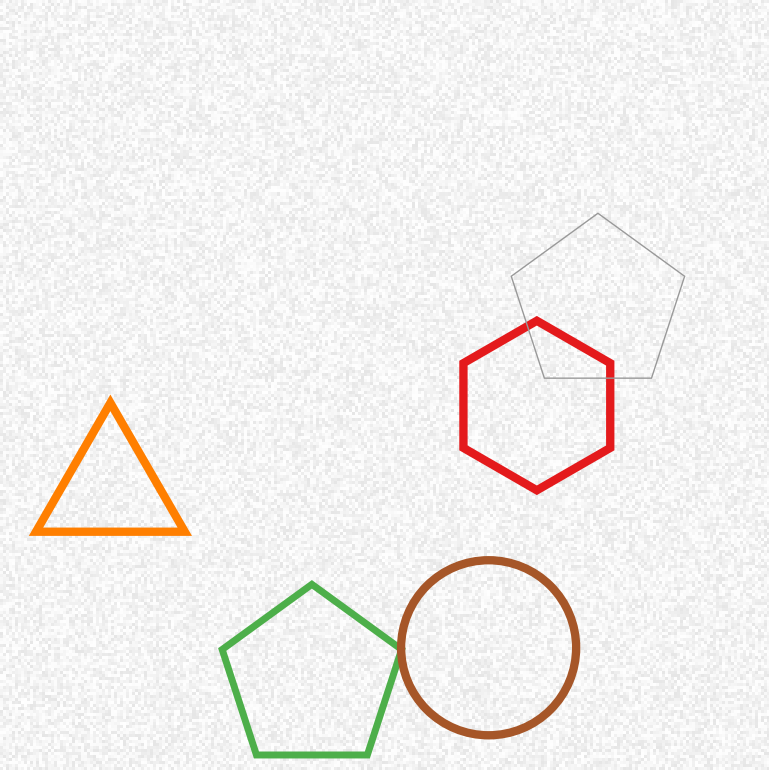[{"shape": "hexagon", "thickness": 3, "radius": 0.55, "center": [0.697, 0.473]}, {"shape": "pentagon", "thickness": 2.5, "radius": 0.61, "center": [0.405, 0.119]}, {"shape": "triangle", "thickness": 3, "radius": 0.56, "center": [0.143, 0.365]}, {"shape": "circle", "thickness": 3, "radius": 0.57, "center": [0.635, 0.159]}, {"shape": "pentagon", "thickness": 0.5, "radius": 0.59, "center": [0.777, 0.605]}]